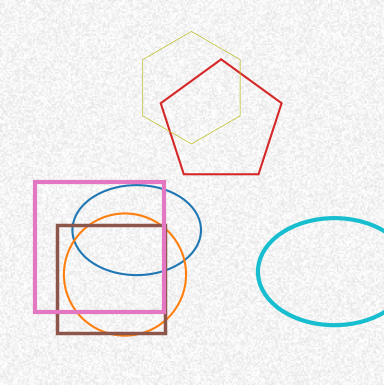[{"shape": "oval", "thickness": 1.5, "radius": 0.84, "center": [0.355, 0.402]}, {"shape": "circle", "thickness": 1.5, "radius": 0.79, "center": [0.325, 0.287]}, {"shape": "pentagon", "thickness": 1.5, "radius": 0.83, "center": [0.574, 0.681]}, {"shape": "square", "thickness": 2.5, "radius": 0.7, "center": [0.288, 0.275]}, {"shape": "square", "thickness": 3, "radius": 0.84, "center": [0.258, 0.359]}, {"shape": "hexagon", "thickness": 0.5, "radius": 0.73, "center": [0.497, 0.772]}, {"shape": "oval", "thickness": 3, "radius": 0.99, "center": [0.869, 0.294]}]